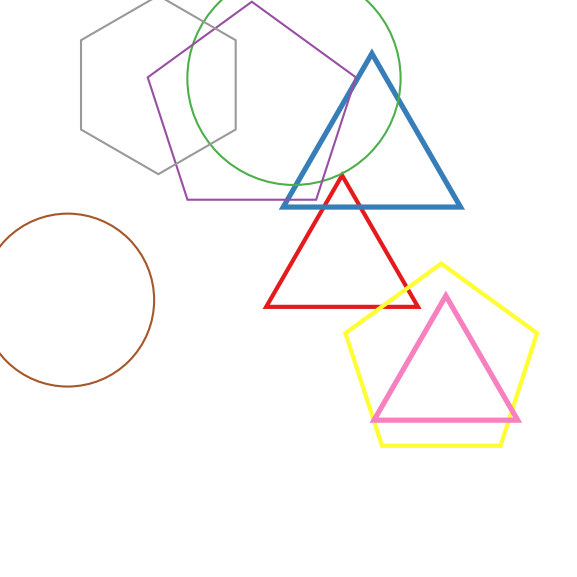[{"shape": "triangle", "thickness": 2, "radius": 0.76, "center": [0.592, 0.544]}, {"shape": "triangle", "thickness": 2.5, "radius": 0.89, "center": [0.644, 0.729]}, {"shape": "circle", "thickness": 1, "radius": 0.92, "center": [0.509, 0.863]}, {"shape": "pentagon", "thickness": 1, "radius": 0.95, "center": [0.436, 0.807]}, {"shape": "pentagon", "thickness": 2, "radius": 0.87, "center": [0.764, 0.368]}, {"shape": "circle", "thickness": 1, "radius": 0.75, "center": [0.117, 0.479]}, {"shape": "triangle", "thickness": 2.5, "radius": 0.72, "center": [0.772, 0.343]}, {"shape": "hexagon", "thickness": 1, "radius": 0.77, "center": [0.274, 0.852]}]